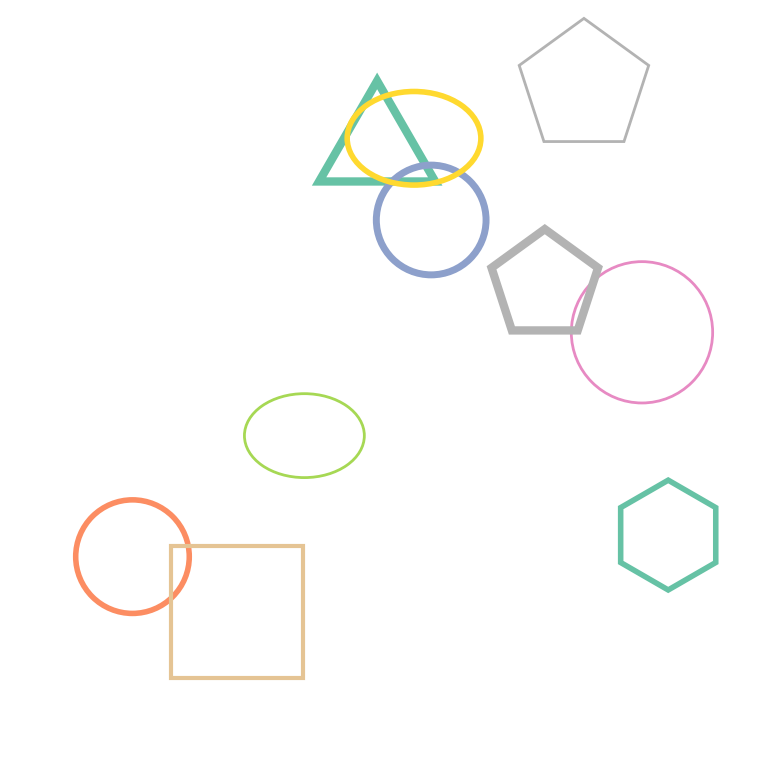[{"shape": "triangle", "thickness": 3, "radius": 0.44, "center": [0.49, 0.808]}, {"shape": "hexagon", "thickness": 2, "radius": 0.36, "center": [0.868, 0.305]}, {"shape": "circle", "thickness": 2, "radius": 0.37, "center": [0.172, 0.277]}, {"shape": "circle", "thickness": 2.5, "radius": 0.36, "center": [0.56, 0.714]}, {"shape": "circle", "thickness": 1, "radius": 0.46, "center": [0.834, 0.568]}, {"shape": "oval", "thickness": 1, "radius": 0.39, "center": [0.395, 0.434]}, {"shape": "oval", "thickness": 2, "radius": 0.43, "center": [0.538, 0.82]}, {"shape": "square", "thickness": 1.5, "radius": 0.43, "center": [0.308, 0.205]}, {"shape": "pentagon", "thickness": 1, "radius": 0.44, "center": [0.758, 0.888]}, {"shape": "pentagon", "thickness": 3, "radius": 0.36, "center": [0.708, 0.63]}]